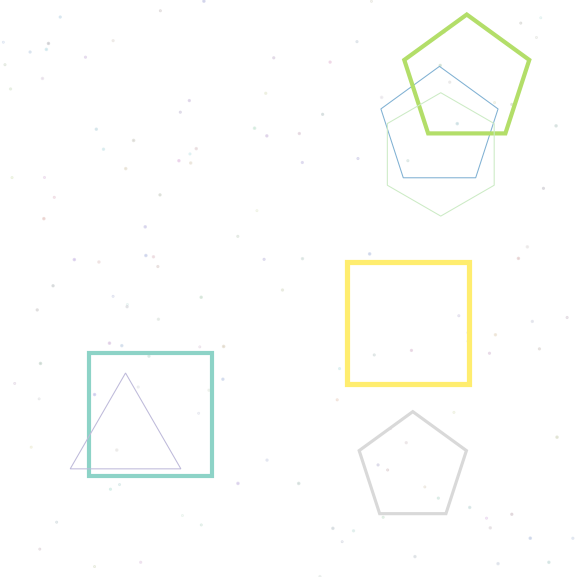[{"shape": "square", "thickness": 2, "radius": 0.53, "center": [0.261, 0.281]}, {"shape": "triangle", "thickness": 0.5, "radius": 0.55, "center": [0.217, 0.243]}, {"shape": "pentagon", "thickness": 0.5, "radius": 0.53, "center": [0.761, 0.778]}, {"shape": "pentagon", "thickness": 2, "radius": 0.57, "center": [0.808, 0.86]}, {"shape": "pentagon", "thickness": 1.5, "radius": 0.49, "center": [0.715, 0.189]}, {"shape": "hexagon", "thickness": 0.5, "radius": 0.53, "center": [0.763, 0.732]}, {"shape": "square", "thickness": 2.5, "radius": 0.53, "center": [0.706, 0.439]}]